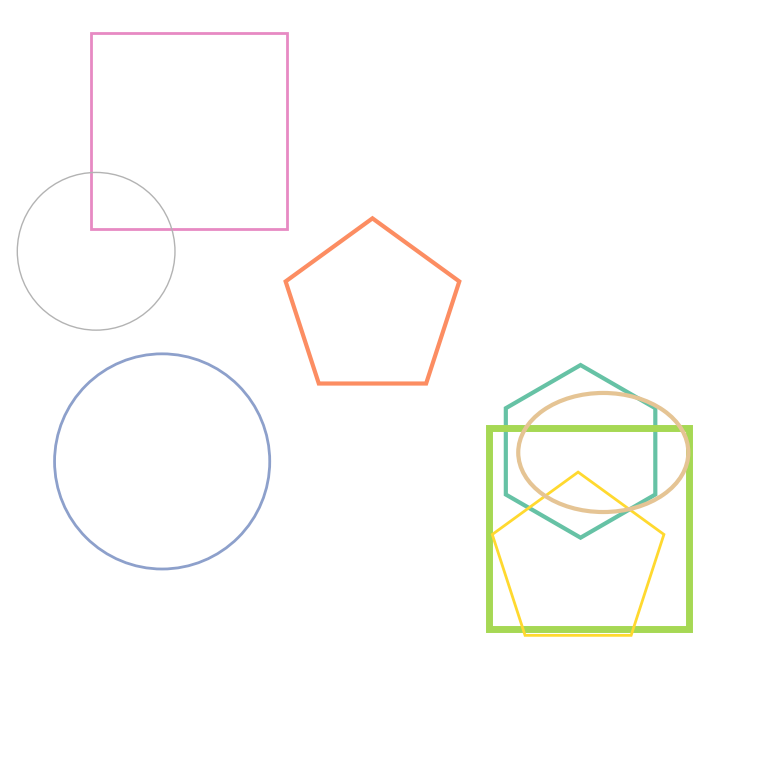[{"shape": "hexagon", "thickness": 1.5, "radius": 0.56, "center": [0.754, 0.414]}, {"shape": "pentagon", "thickness": 1.5, "radius": 0.59, "center": [0.484, 0.598]}, {"shape": "circle", "thickness": 1, "radius": 0.7, "center": [0.211, 0.401]}, {"shape": "square", "thickness": 1, "radius": 0.64, "center": [0.246, 0.83]}, {"shape": "square", "thickness": 2.5, "radius": 0.65, "center": [0.765, 0.314]}, {"shape": "pentagon", "thickness": 1, "radius": 0.59, "center": [0.751, 0.27]}, {"shape": "oval", "thickness": 1.5, "radius": 0.55, "center": [0.783, 0.412]}, {"shape": "circle", "thickness": 0.5, "radius": 0.51, "center": [0.125, 0.674]}]